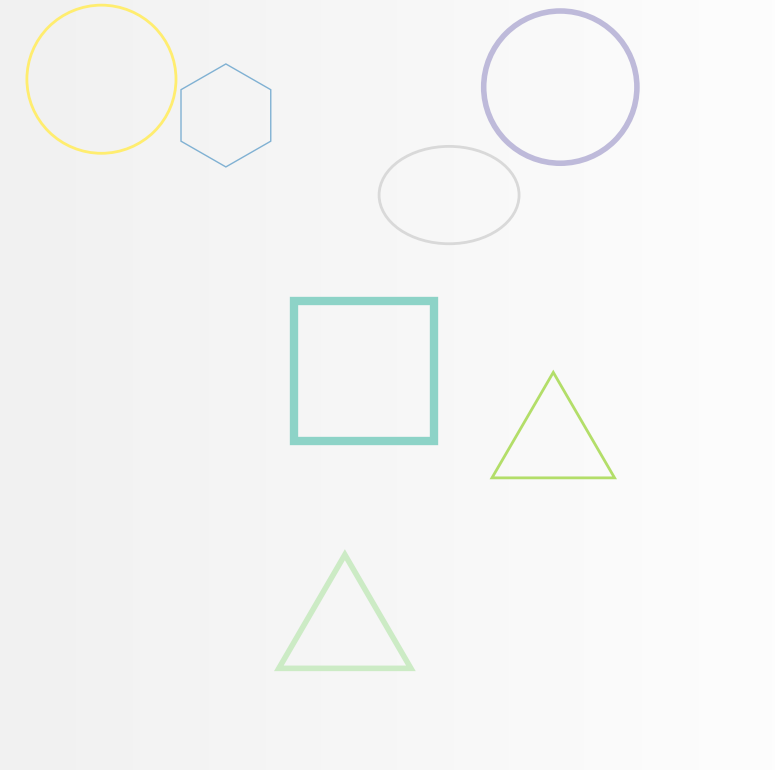[{"shape": "square", "thickness": 3, "radius": 0.45, "center": [0.47, 0.518]}, {"shape": "circle", "thickness": 2, "radius": 0.49, "center": [0.723, 0.887]}, {"shape": "hexagon", "thickness": 0.5, "radius": 0.33, "center": [0.291, 0.85]}, {"shape": "triangle", "thickness": 1, "radius": 0.46, "center": [0.714, 0.425]}, {"shape": "oval", "thickness": 1, "radius": 0.45, "center": [0.579, 0.747]}, {"shape": "triangle", "thickness": 2, "radius": 0.49, "center": [0.445, 0.181]}, {"shape": "circle", "thickness": 1, "radius": 0.48, "center": [0.131, 0.897]}]